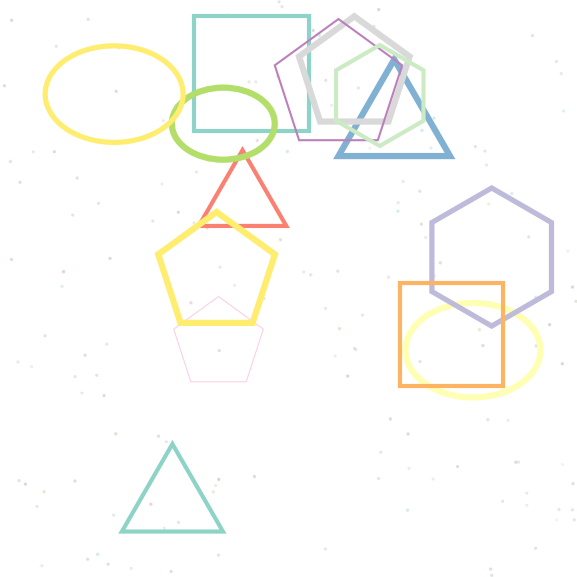[{"shape": "triangle", "thickness": 2, "radius": 0.51, "center": [0.299, 0.129]}, {"shape": "square", "thickness": 2, "radius": 0.5, "center": [0.435, 0.872]}, {"shape": "oval", "thickness": 3, "radius": 0.58, "center": [0.819, 0.393]}, {"shape": "hexagon", "thickness": 2.5, "radius": 0.6, "center": [0.851, 0.554]}, {"shape": "triangle", "thickness": 2, "radius": 0.44, "center": [0.42, 0.652]}, {"shape": "triangle", "thickness": 3, "radius": 0.56, "center": [0.683, 0.785]}, {"shape": "square", "thickness": 2, "radius": 0.45, "center": [0.782, 0.42]}, {"shape": "oval", "thickness": 3, "radius": 0.45, "center": [0.387, 0.785]}, {"shape": "pentagon", "thickness": 0.5, "radius": 0.41, "center": [0.378, 0.404]}, {"shape": "pentagon", "thickness": 3, "radius": 0.5, "center": [0.613, 0.87]}, {"shape": "pentagon", "thickness": 1, "radius": 0.58, "center": [0.586, 0.85]}, {"shape": "hexagon", "thickness": 2, "radius": 0.44, "center": [0.658, 0.834]}, {"shape": "oval", "thickness": 2.5, "radius": 0.6, "center": [0.198, 0.836]}, {"shape": "pentagon", "thickness": 3, "radius": 0.53, "center": [0.375, 0.526]}]